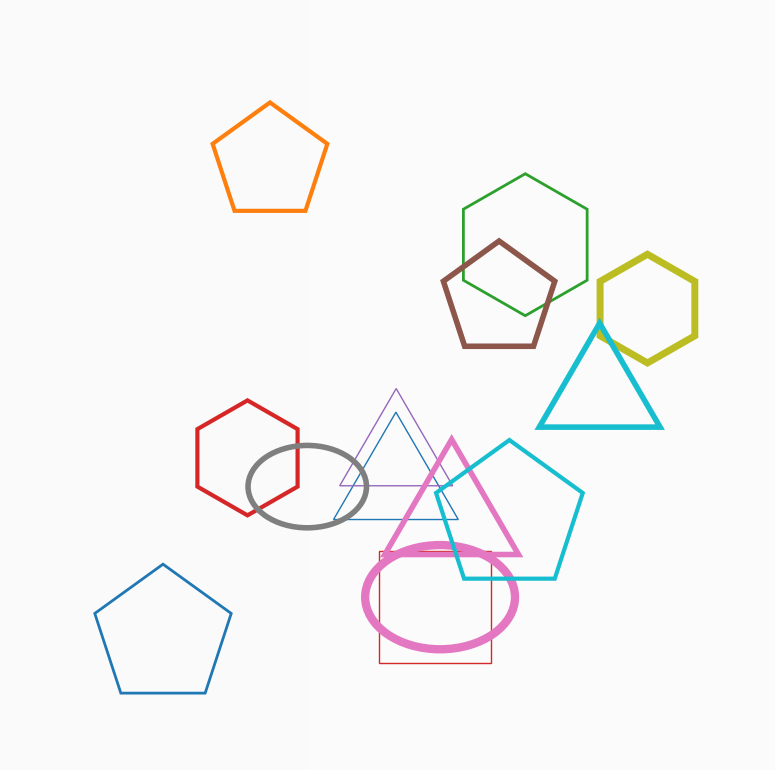[{"shape": "pentagon", "thickness": 1, "radius": 0.46, "center": [0.21, 0.175]}, {"shape": "triangle", "thickness": 0.5, "radius": 0.46, "center": [0.511, 0.372]}, {"shape": "pentagon", "thickness": 1.5, "radius": 0.39, "center": [0.348, 0.789]}, {"shape": "hexagon", "thickness": 1, "radius": 0.46, "center": [0.678, 0.682]}, {"shape": "square", "thickness": 0.5, "radius": 0.36, "center": [0.561, 0.212]}, {"shape": "hexagon", "thickness": 1.5, "radius": 0.37, "center": [0.319, 0.405]}, {"shape": "triangle", "thickness": 0.5, "radius": 0.42, "center": [0.511, 0.411]}, {"shape": "pentagon", "thickness": 2, "radius": 0.38, "center": [0.644, 0.611]}, {"shape": "triangle", "thickness": 2, "radius": 0.5, "center": [0.583, 0.33]}, {"shape": "oval", "thickness": 3, "radius": 0.48, "center": [0.568, 0.224]}, {"shape": "oval", "thickness": 2, "radius": 0.38, "center": [0.396, 0.368]}, {"shape": "hexagon", "thickness": 2.5, "radius": 0.35, "center": [0.835, 0.599]}, {"shape": "triangle", "thickness": 2, "radius": 0.45, "center": [0.774, 0.49]}, {"shape": "pentagon", "thickness": 1.5, "radius": 0.5, "center": [0.657, 0.329]}]